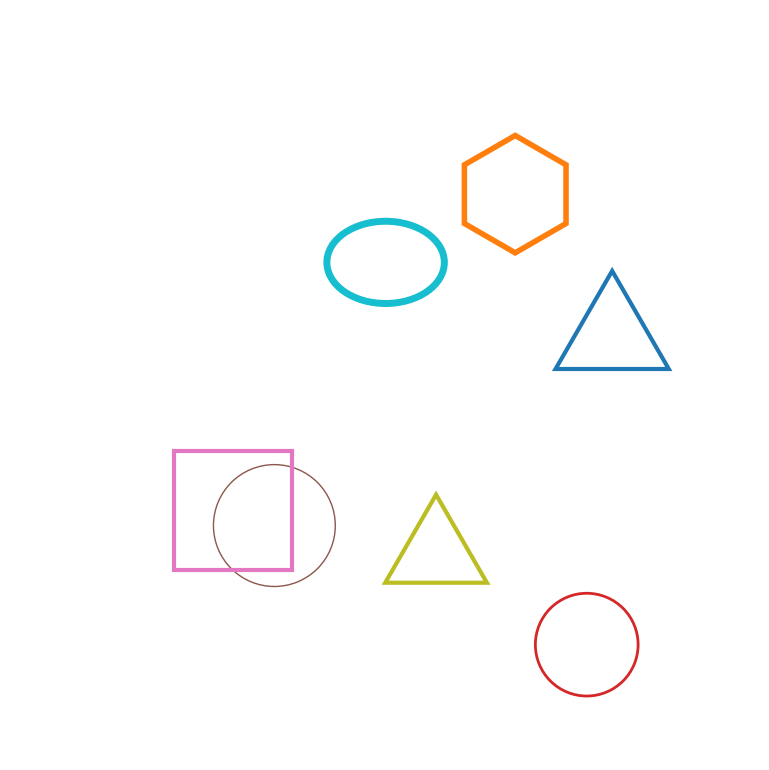[{"shape": "triangle", "thickness": 1.5, "radius": 0.42, "center": [0.795, 0.563]}, {"shape": "hexagon", "thickness": 2, "radius": 0.38, "center": [0.669, 0.748]}, {"shape": "circle", "thickness": 1, "radius": 0.33, "center": [0.762, 0.163]}, {"shape": "circle", "thickness": 0.5, "radius": 0.4, "center": [0.356, 0.317]}, {"shape": "square", "thickness": 1.5, "radius": 0.39, "center": [0.303, 0.337]}, {"shape": "triangle", "thickness": 1.5, "radius": 0.38, "center": [0.566, 0.281]}, {"shape": "oval", "thickness": 2.5, "radius": 0.38, "center": [0.501, 0.659]}]